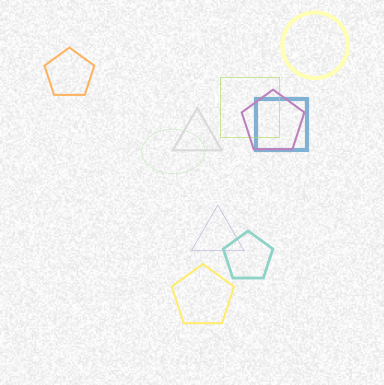[{"shape": "pentagon", "thickness": 2, "radius": 0.34, "center": [0.644, 0.333]}, {"shape": "circle", "thickness": 3, "radius": 0.43, "center": [0.818, 0.882]}, {"shape": "triangle", "thickness": 0.5, "radius": 0.39, "center": [0.566, 0.388]}, {"shape": "square", "thickness": 3, "radius": 0.33, "center": [0.73, 0.676]}, {"shape": "pentagon", "thickness": 1.5, "radius": 0.34, "center": [0.18, 0.809]}, {"shape": "square", "thickness": 0.5, "radius": 0.39, "center": [0.649, 0.722]}, {"shape": "triangle", "thickness": 1.5, "radius": 0.37, "center": [0.512, 0.646]}, {"shape": "pentagon", "thickness": 1.5, "radius": 0.43, "center": [0.709, 0.682]}, {"shape": "oval", "thickness": 0.5, "radius": 0.41, "center": [0.45, 0.607]}, {"shape": "pentagon", "thickness": 1.5, "radius": 0.42, "center": [0.527, 0.229]}]